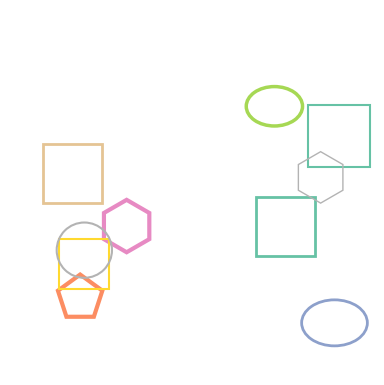[{"shape": "square", "thickness": 2, "radius": 0.38, "center": [0.741, 0.412]}, {"shape": "square", "thickness": 1.5, "radius": 0.4, "center": [0.881, 0.646]}, {"shape": "pentagon", "thickness": 3, "radius": 0.3, "center": [0.208, 0.226]}, {"shape": "oval", "thickness": 2, "radius": 0.43, "center": [0.869, 0.161]}, {"shape": "hexagon", "thickness": 3, "radius": 0.34, "center": [0.329, 0.413]}, {"shape": "oval", "thickness": 2.5, "radius": 0.37, "center": [0.713, 0.724]}, {"shape": "square", "thickness": 1.5, "radius": 0.32, "center": [0.218, 0.313]}, {"shape": "square", "thickness": 2, "radius": 0.38, "center": [0.188, 0.549]}, {"shape": "hexagon", "thickness": 1, "radius": 0.33, "center": [0.833, 0.539]}, {"shape": "circle", "thickness": 1.5, "radius": 0.36, "center": [0.219, 0.35]}]